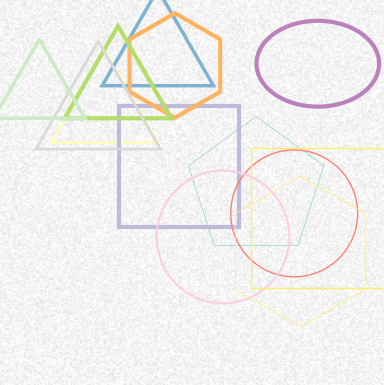[{"shape": "pentagon", "thickness": 0.5, "radius": 0.92, "center": [0.665, 0.513]}, {"shape": "triangle", "thickness": 1.5, "radius": 0.8, "center": [0.272, 0.71]}, {"shape": "square", "thickness": 3, "radius": 0.78, "center": [0.465, 0.566]}, {"shape": "circle", "thickness": 1, "radius": 0.82, "center": [0.764, 0.446]}, {"shape": "triangle", "thickness": 2.5, "radius": 0.83, "center": [0.41, 0.861]}, {"shape": "hexagon", "thickness": 3, "radius": 0.68, "center": [0.454, 0.83]}, {"shape": "triangle", "thickness": 3, "radius": 0.8, "center": [0.307, 0.773]}, {"shape": "circle", "thickness": 1.5, "radius": 0.86, "center": [0.579, 0.385]}, {"shape": "triangle", "thickness": 2, "radius": 0.93, "center": [0.255, 0.706]}, {"shape": "oval", "thickness": 3, "radius": 0.8, "center": [0.825, 0.834]}, {"shape": "triangle", "thickness": 2.5, "radius": 0.68, "center": [0.102, 0.761]}, {"shape": "square", "thickness": 1, "radius": 0.91, "center": [0.835, 0.434]}, {"shape": "hexagon", "thickness": 0.5, "radius": 0.98, "center": [0.781, 0.347]}]